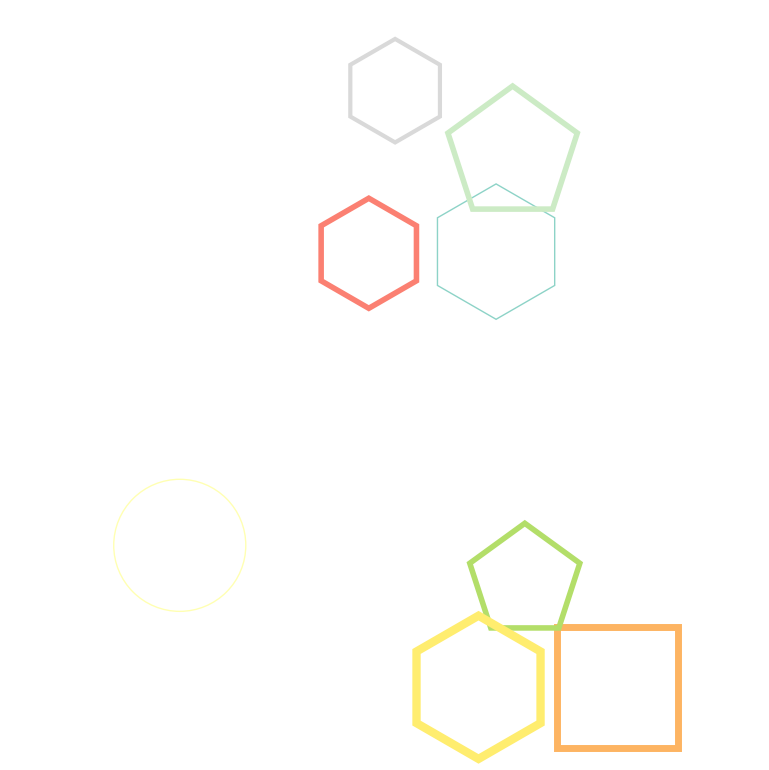[{"shape": "hexagon", "thickness": 0.5, "radius": 0.44, "center": [0.644, 0.673]}, {"shape": "circle", "thickness": 0.5, "radius": 0.43, "center": [0.233, 0.292]}, {"shape": "hexagon", "thickness": 2, "radius": 0.36, "center": [0.479, 0.671]}, {"shape": "square", "thickness": 2.5, "radius": 0.39, "center": [0.802, 0.108]}, {"shape": "pentagon", "thickness": 2, "radius": 0.38, "center": [0.682, 0.245]}, {"shape": "hexagon", "thickness": 1.5, "radius": 0.34, "center": [0.513, 0.882]}, {"shape": "pentagon", "thickness": 2, "radius": 0.44, "center": [0.666, 0.8]}, {"shape": "hexagon", "thickness": 3, "radius": 0.47, "center": [0.621, 0.107]}]